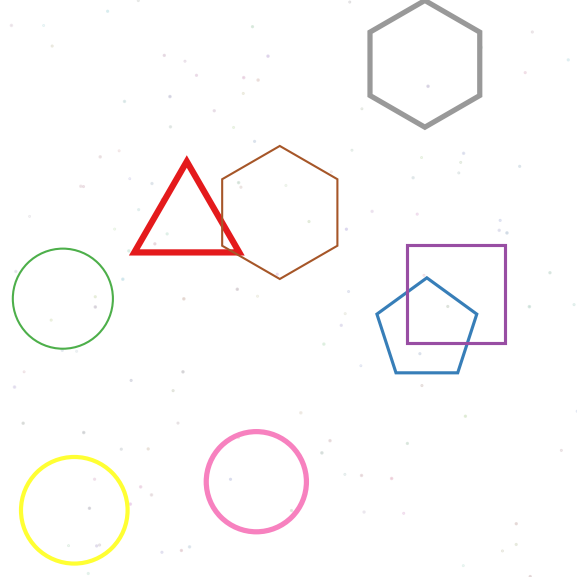[{"shape": "triangle", "thickness": 3, "radius": 0.52, "center": [0.323, 0.615]}, {"shape": "pentagon", "thickness": 1.5, "radius": 0.45, "center": [0.739, 0.427]}, {"shape": "circle", "thickness": 1, "radius": 0.43, "center": [0.109, 0.482]}, {"shape": "square", "thickness": 1.5, "radius": 0.42, "center": [0.789, 0.49]}, {"shape": "circle", "thickness": 2, "radius": 0.46, "center": [0.129, 0.116]}, {"shape": "hexagon", "thickness": 1, "radius": 0.58, "center": [0.484, 0.631]}, {"shape": "circle", "thickness": 2.5, "radius": 0.43, "center": [0.444, 0.165]}, {"shape": "hexagon", "thickness": 2.5, "radius": 0.55, "center": [0.736, 0.889]}]